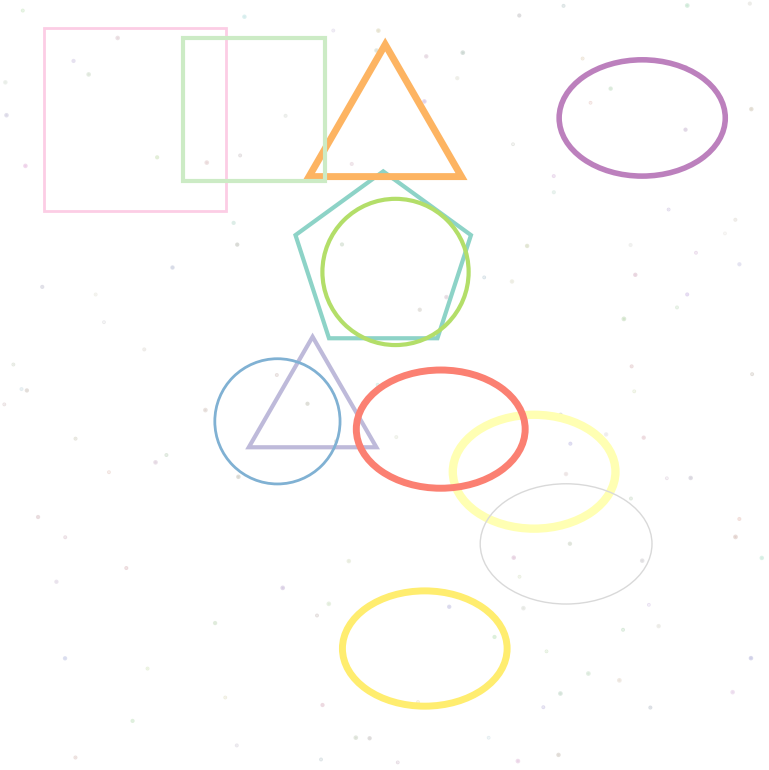[{"shape": "pentagon", "thickness": 1.5, "radius": 0.6, "center": [0.498, 0.658]}, {"shape": "oval", "thickness": 3, "radius": 0.53, "center": [0.694, 0.387]}, {"shape": "triangle", "thickness": 1.5, "radius": 0.48, "center": [0.406, 0.467]}, {"shape": "oval", "thickness": 2.5, "radius": 0.55, "center": [0.572, 0.443]}, {"shape": "circle", "thickness": 1, "radius": 0.41, "center": [0.36, 0.453]}, {"shape": "triangle", "thickness": 2.5, "radius": 0.57, "center": [0.5, 0.828]}, {"shape": "circle", "thickness": 1.5, "radius": 0.47, "center": [0.514, 0.647]}, {"shape": "square", "thickness": 1, "radius": 0.59, "center": [0.175, 0.845]}, {"shape": "oval", "thickness": 0.5, "radius": 0.56, "center": [0.735, 0.294]}, {"shape": "oval", "thickness": 2, "radius": 0.54, "center": [0.834, 0.847]}, {"shape": "square", "thickness": 1.5, "radius": 0.46, "center": [0.33, 0.858]}, {"shape": "oval", "thickness": 2.5, "radius": 0.53, "center": [0.552, 0.158]}]